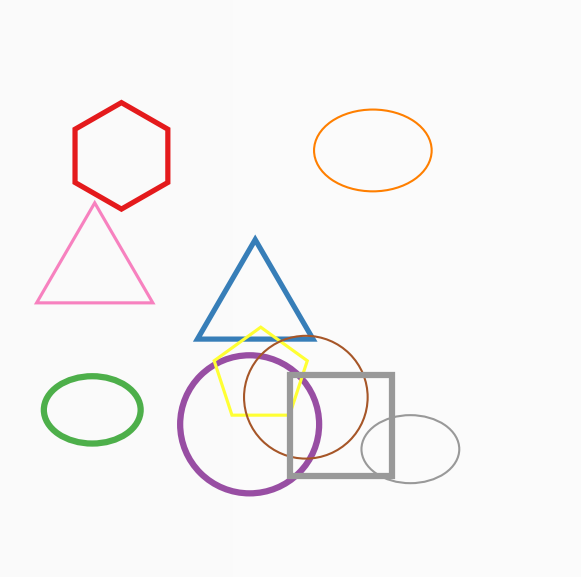[{"shape": "hexagon", "thickness": 2.5, "radius": 0.46, "center": [0.209, 0.729]}, {"shape": "triangle", "thickness": 2.5, "radius": 0.57, "center": [0.439, 0.469]}, {"shape": "oval", "thickness": 3, "radius": 0.42, "center": [0.159, 0.289]}, {"shape": "circle", "thickness": 3, "radius": 0.6, "center": [0.429, 0.264]}, {"shape": "oval", "thickness": 1, "radius": 0.51, "center": [0.641, 0.739]}, {"shape": "pentagon", "thickness": 1.5, "radius": 0.42, "center": [0.449, 0.348]}, {"shape": "circle", "thickness": 1, "radius": 0.53, "center": [0.526, 0.311]}, {"shape": "triangle", "thickness": 1.5, "radius": 0.58, "center": [0.163, 0.532]}, {"shape": "oval", "thickness": 1, "radius": 0.42, "center": [0.706, 0.221]}, {"shape": "square", "thickness": 3, "radius": 0.44, "center": [0.587, 0.262]}]